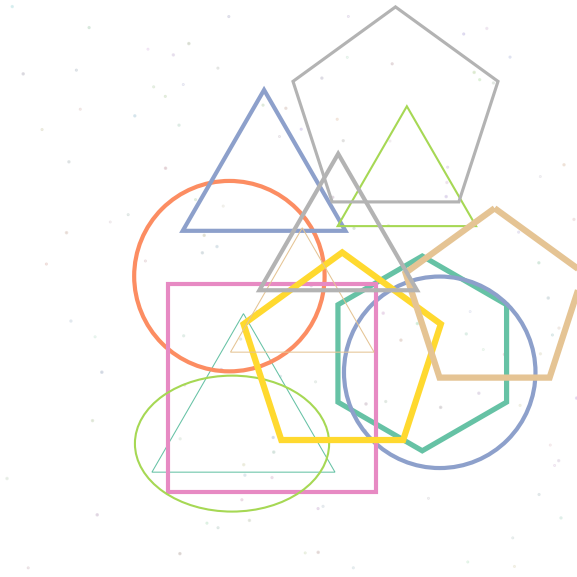[{"shape": "hexagon", "thickness": 2.5, "radius": 0.84, "center": [0.731, 0.387]}, {"shape": "triangle", "thickness": 0.5, "radius": 0.92, "center": [0.422, 0.273]}, {"shape": "circle", "thickness": 2, "radius": 0.82, "center": [0.397, 0.521]}, {"shape": "circle", "thickness": 2, "radius": 0.83, "center": [0.761, 0.354]}, {"shape": "triangle", "thickness": 2, "radius": 0.81, "center": [0.457, 0.681]}, {"shape": "square", "thickness": 2, "radius": 0.9, "center": [0.47, 0.328]}, {"shape": "triangle", "thickness": 1, "radius": 0.69, "center": [0.705, 0.677]}, {"shape": "oval", "thickness": 1, "radius": 0.84, "center": [0.402, 0.231]}, {"shape": "pentagon", "thickness": 3, "radius": 0.9, "center": [0.593, 0.382]}, {"shape": "pentagon", "thickness": 3, "radius": 0.81, "center": [0.856, 0.476]}, {"shape": "triangle", "thickness": 0.5, "radius": 0.72, "center": [0.523, 0.461]}, {"shape": "triangle", "thickness": 2, "radius": 0.79, "center": [0.586, 0.575]}, {"shape": "pentagon", "thickness": 1.5, "radius": 0.93, "center": [0.685, 0.801]}]